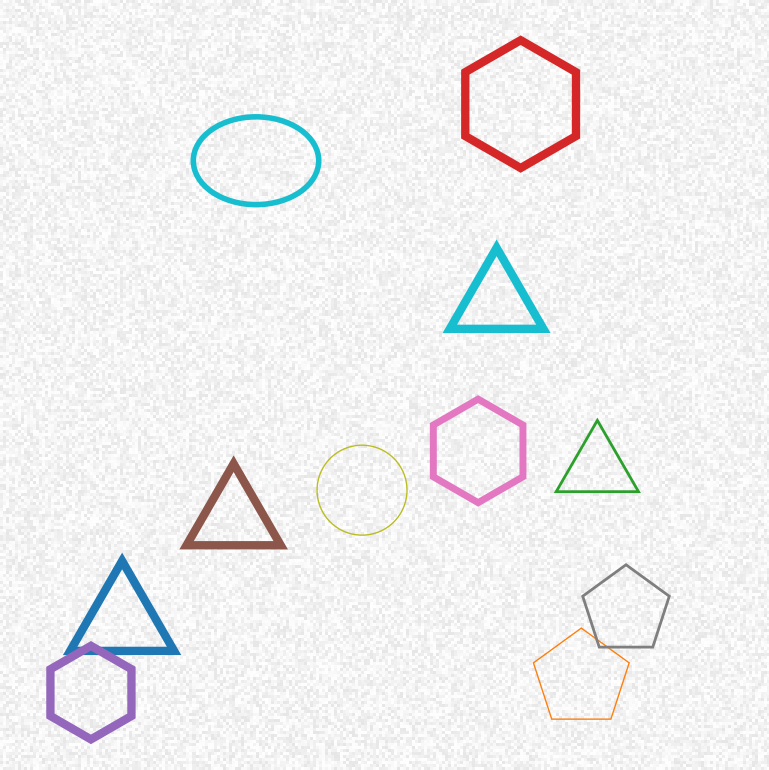[{"shape": "triangle", "thickness": 3, "radius": 0.39, "center": [0.159, 0.194]}, {"shape": "pentagon", "thickness": 0.5, "radius": 0.33, "center": [0.755, 0.119]}, {"shape": "triangle", "thickness": 1, "radius": 0.31, "center": [0.776, 0.392]}, {"shape": "hexagon", "thickness": 3, "radius": 0.42, "center": [0.676, 0.865]}, {"shape": "hexagon", "thickness": 3, "radius": 0.3, "center": [0.118, 0.101]}, {"shape": "triangle", "thickness": 3, "radius": 0.35, "center": [0.303, 0.327]}, {"shape": "hexagon", "thickness": 2.5, "radius": 0.34, "center": [0.621, 0.414]}, {"shape": "pentagon", "thickness": 1, "radius": 0.3, "center": [0.813, 0.207]}, {"shape": "circle", "thickness": 0.5, "radius": 0.29, "center": [0.47, 0.363]}, {"shape": "oval", "thickness": 2, "radius": 0.41, "center": [0.332, 0.791]}, {"shape": "triangle", "thickness": 3, "radius": 0.35, "center": [0.645, 0.608]}]